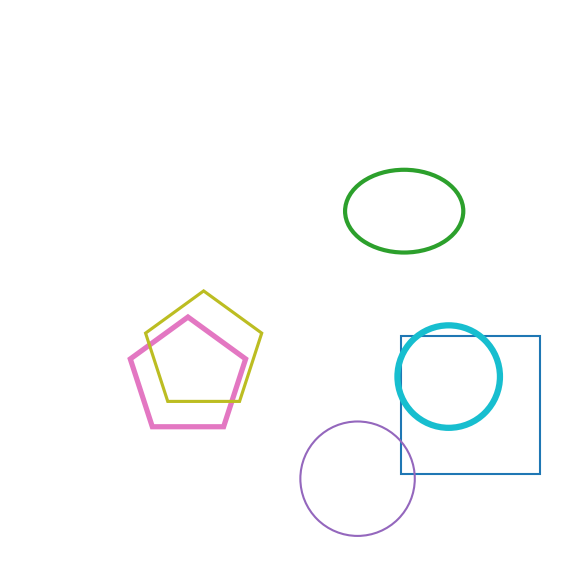[{"shape": "square", "thickness": 1, "radius": 0.6, "center": [0.814, 0.298]}, {"shape": "oval", "thickness": 2, "radius": 0.51, "center": [0.7, 0.634]}, {"shape": "circle", "thickness": 1, "radius": 0.5, "center": [0.619, 0.17]}, {"shape": "pentagon", "thickness": 2.5, "radius": 0.53, "center": [0.325, 0.345]}, {"shape": "pentagon", "thickness": 1.5, "radius": 0.53, "center": [0.353, 0.39]}, {"shape": "circle", "thickness": 3, "radius": 0.44, "center": [0.777, 0.347]}]